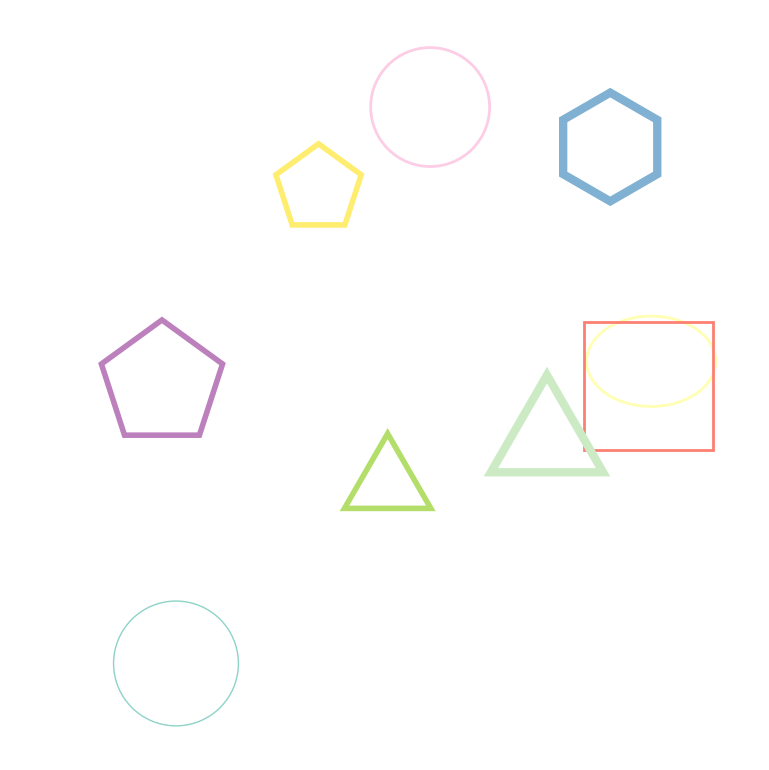[{"shape": "circle", "thickness": 0.5, "radius": 0.41, "center": [0.229, 0.138]}, {"shape": "oval", "thickness": 1, "radius": 0.42, "center": [0.846, 0.531]}, {"shape": "square", "thickness": 1, "radius": 0.42, "center": [0.842, 0.498]}, {"shape": "hexagon", "thickness": 3, "radius": 0.35, "center": [0.792, 0.809]}, {"shape": "triangle", "thickness": 2, "radius": 0.32, "center": [0.503, 0.372]}, {"shape": "circle", "thickness": 1, "radius": 0.39, "center": [0.559, 0.861]}, {"shape": "pentagon", "thickness": 2, "radius": 0.41, "center": [0.21, 0.502]}, {"shape": "triangle", "thickness": 3, "radius": 0.42, "center": [0.71, 0.429]}, {"shape": "pentagon", "thickness": 2, "radius": 0.29, "center": [0.414, 0.755]}]